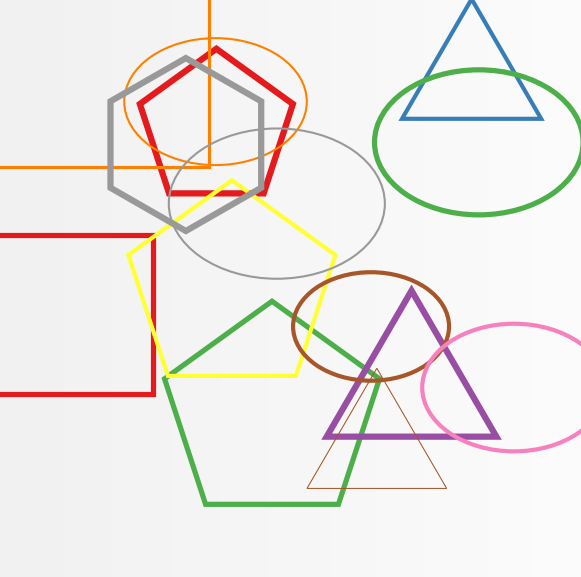[{"shape": "pentagon", "thickness": 3, "radius": 0.69, "center": [0.372, 0.776]}, {"shape": "square", "thickness": 2.5, "radius": 0.69, "center": [0.126, 0.455]}, {"shape": "triangle", "thickness": 2, "radius": 0.69, "center": [0.811, 0.863]}, {"shape": "pentagon", "thickness": 2.5, "radius": 0.97, "center": [0.468, 0.283]}, {"shape": "oval", "thickness": 2.5, "radius": 0.9, "center": [0.824, 0.753]}, {"shape": "triangle", "thickness": 3, "radius": 0.84, "center": [0.708, 0.327]}, {"shape": "square", "thickness": 1.5, "radius": 0.95, "center": [0.169, 0.9]}, {"shape": "oval", "thickness": 1, "radius": 0.79, "center": [0.371, 0.823]}, {"shape": "pentagon", "thickness": 2, "radius": 0.94, "center": [0.399, 0.5]}, {"shape": "triangle", "thickness": 0.5, "radius": 0.69, "center": [0.648, 0.223]}, {"shape": "oval", "thickness": 2, "radius": 0.67, "center": [0.638, 0.434]}, {"shape": "oval", "thickness": 2, "radius": 0.79, "center": [0.884, 0.328]}, {"shape": "oval", "thickness": 1, "radius": 0.93, "center": [0.476, 0.647]}, {"shape": "hexagon", "thickness": 3, "radius": 0.75, "center": [0.32, 0.749]}]